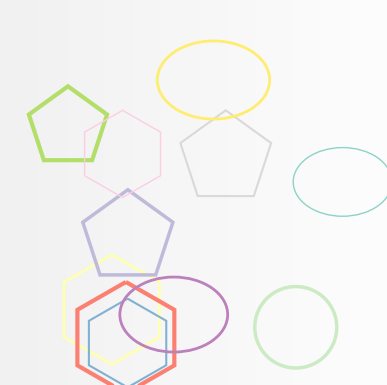[{"shape": "oval", "thickness": 1, "radius": 0.64, "center": [0.884, 0.527]}, {"shape": "hexagon", "thickness": 2, "radius": 0.71, "center": [0.289, 0.196]}, {"shape": "pentagon", "thickness": 2.5, "radius": 0.61, "center": [0.33, 0.385]}, {"shape": "hexagon", "thickness": 3, "radius": 0.72, "center": [0.325, 0.123]}, {"shape": "hexagon", "thickness": 1.5, "radius": 0.58, "center": [0.329, 0.109]}, {"shape": "pentagon", "thickness": 3, "radius": 0.53, "center": [0.175, 0.67]}, {"shape": "hexagon", "thickness": 1, "radius": 0.57, "center": [0.316, 0.6]}, {"shape": "pentagon", "thickness": 1.5, "radius": 0.62, "center": [0.583, 0.59]}, {"shape": "oval", "thickness": 2, "radius": 0.7, "center": [0.448, 0.183]}, {"shape": "circle", "thickness": 2.5, "radius": 0.53, "center": [0.763, 0.15]}, {"shape": "oval", "thickness": 2, "radius": 0.72, "center": [0.551, 0.792]}]